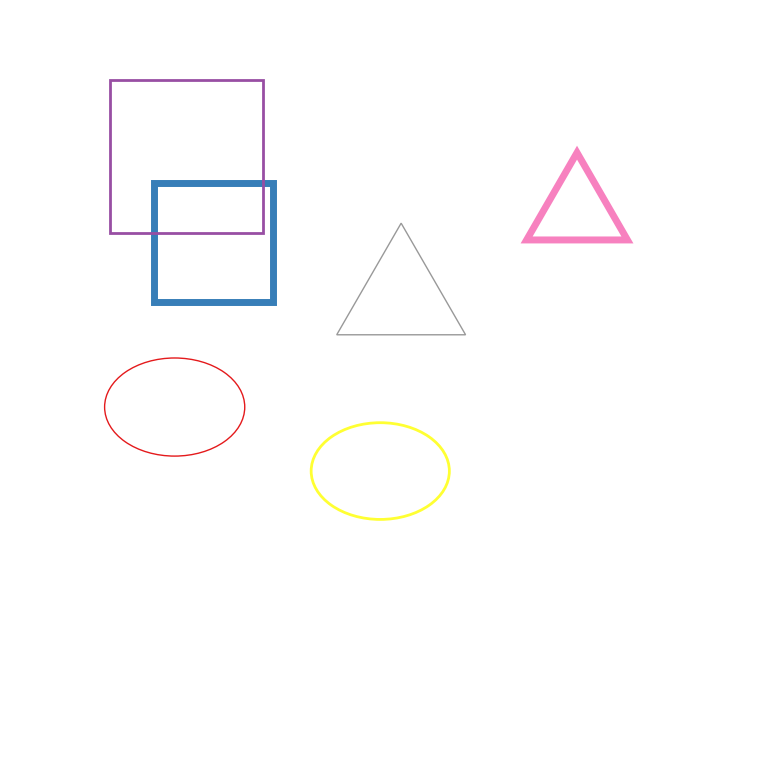[{"shape": "oval", "thickness": 0.5, "radius": 0.46, "center": [0.227, 0.471]}, {"shape": "square", "thickness": 2.5, "radius": 0.39, "center": [0.277, 0.685]}, {"shape": "square", "thickness": 1, "radius": 0.5, "center": [0.242, 0.797]}, {"shape": "oval", "thickness": 1, "radius": 0.45, "center": [0.494, 0.388]}, {"shape": "triangle", "thickness": 2.5, "radius": 0.38, "center": [0.749, 0.726]}, {"shape": "triangle", "thickness": 0.5, "radius": 0.48, "center": [0.521, 0.614]}]